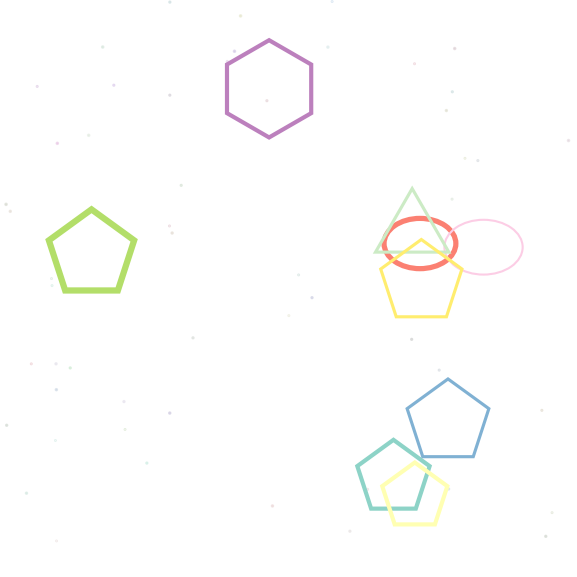[{"shape": "pentagon", "thickness": 2, "radius": 0.33, "center": [0.681, 0.172]}, {"shape": "pentagon", "thickness": 2, "radius": 0.3, "center": [0.718, 0.139]}, {"shape": "oval", "thickness": 2.5, "radius": 0.31, "center": [0.727, 0.577]}, {"shape": "pentagon", "thickness": 1.5, "radius": 0.37, "center": [0.776, 0.269]}, {"shape": "pentagon", "thickness": 3, "radius": 0.39, "center": [0.158, 0.559]}, {"shape": "oval", "thickness": 1, "radius": 0.34, "center": [0.837, 0.571]}, {"shape": "hexagon", "thickness": 2, "radius": 0.42, "center": [0.466, 0.845]}, {"shape": "triangle", "thickness": 1.5, "radius": 0.37, "center": [0.714, 0.599]}, {"shape": "pentagon", "thickness": 1.5, "radius": 0.37, "center": [0.73, 0.51]}]